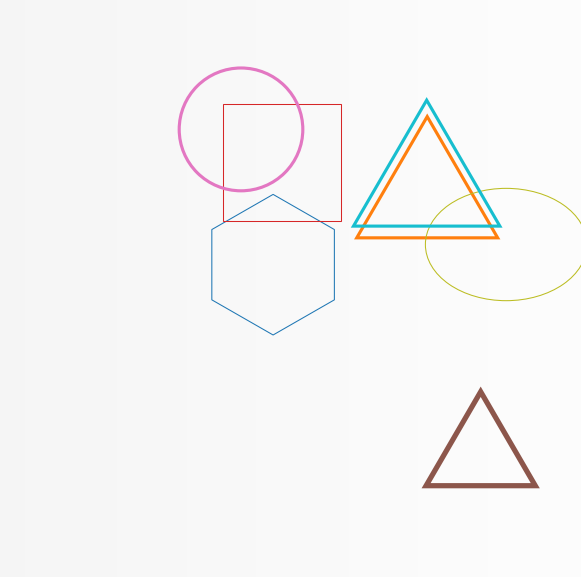[{"shape": "hexagon", "thickness": 0.5, "radius": 0.61, "center": [0.47, 0.541]}, {"shape": "triangle", "thickness": 1.5, "radius": 0.7, "center": [0.735, 0.657]}, {"shape": "square", "thickness": 0.5, "radius": 0.51, "center": [0.485, 0.718]}, {"shape": "triangle", "thickness": 2.5, "radius": 0.54, "center": [0.827, 0.212]}, {"shape": "circle", "thickness": 1.5, "radius": 0.53, "center": [0.415, 0.775]}, {"shape": "oval", "thickness": 0.5, "radius": 0.69, "center": [0.871, 0.576]}, {"shape": "triangle", "thickness": 1.5, "radius": 0.73, "center": [0.734, 0.68]}]